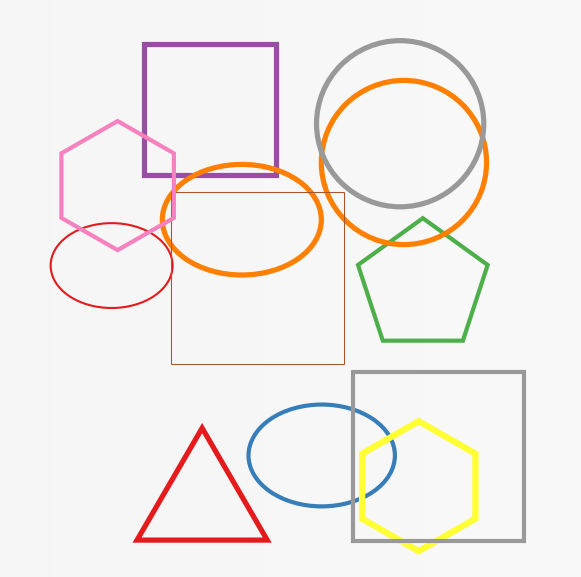[{"shape": "triangle", "thickness": 2.5, "radius": 0.65, "center": [0.348, 0.129]}, {"shape": "oval", "thickness": 1, "radius": 0.52, "center": [0.192, 0.539]}, {"shape": "oval", "thickness": 2, "radius": 0.63, "center": [0.553, 0.21]}, {"shape": "pentagon", "thickness": 2, "radius": 0.59, "center": [0.727, 0.504]}, {"shape": "square", "thickness": 2.5, "radius": 0.57, "center": [0.361, 0.809]}, {"shape": "circle", "thickness": 2.5, "radius": 0.71, "center": [0.695, 0.718]}, {"shape": "oval", "thickness": 2.5, "radius": 0.68, "center": [0.416, 0.619]}, {"shape": "hexagon", "thickness": 3, "radius": 0.56, "center": [0.72, 0.157]}, {"shape": "square", "thickness": 0.5, "radius": 0.74, "center": [0.443, 0.518]}, {"shape": "hexagon", "thickness": 2, "radius": 0.56, "center": [0.202, 0.678]}, {"shape": "square", "thickness": 2, "radius": 0.73, "center": [0.754, 0.209]}, {"shape": "circle", "thickness": 2.5, "radius": 0.72, "center": [0.688, 0.785]}]